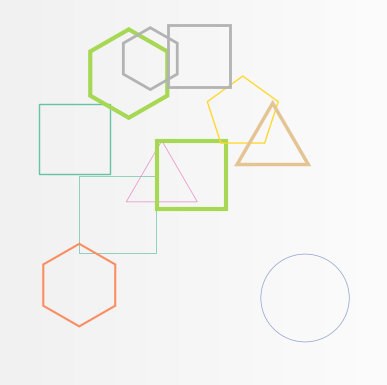[{"shape": "square", "thickness": 0.5, "radius": 0.5, "center": [0.303, 0.443]}, {"shape": "square", "thickness": 1, "radius": 0.46, "center": [0.192, 0.64]}, {"shape": "hexagon", "thickness": 1.5, "radius": 0.54, "center": [0.205, 0.259]}, {"shape": "circle", "thickness": 0.5, "radius": 0.57, "center": [0.787, 0.226]}, {"shape": "triangle", "thickness": 0.5, "radius": 0.53, "center": [0.418, 0.529]}, {"shape": "hexagon", "thickness": 3, "radius": 0.57, "center": [0.332, 0.809]}, {"shape": "square", "thickness": 3, "radius": 0.44, "center": [0.494, 0.547]}, {"shape": "pentagon", "thickness": 1, "radius": 0.48, "center": [0.626, 0.706]}, {"shape": "triangle", "thickness": 2.5, "radius": 0.53, "center": [0.704, 0.626]}, {"shape": "square", "thickness": 2, "radius": 0.4, "center": [0.514, 0.855]}, {"shape": "hexagon", "thickness": 2, "radius": 0.4, "center": [0.388, 0.848]}]